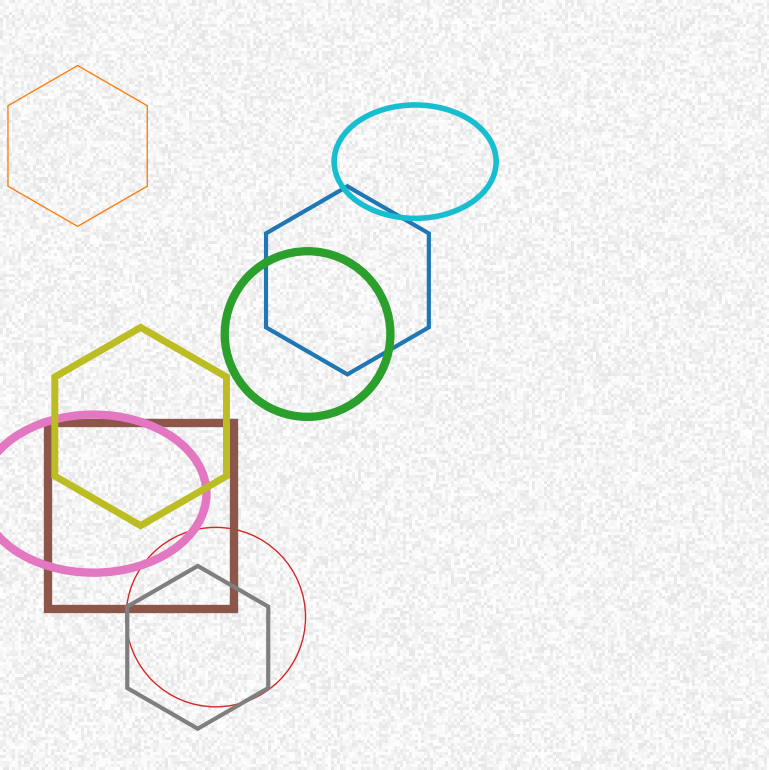[{"shape": "hexagon", "thickness": 1.5, "radius": 0.61, "center": [0.451, 0.636]}, {"shape": "hexagon", "thickness": 0.5, "radius": 0.52, "center": [0.101, 0.81]}, {"shape": "circle", "thickness": 3, "radius": 0.54, "center": [0.399, 0.566]}, {"shape": "circle", "thickness": 0.5, "radius": 0.58, "center": [0.28, 0.199]}, {"shape": "square", "thickness": 3, "radius": 0.6, "center": [0.183, 0.33]}, {"shape": "oval", "thickness": 3, "radius": 0.73, "center": [0.121, 0.359]}, {"shape": "hexagon", "thickness": 1.5, "radius": 0.53, "center": [0.257, 0.159]}, {"shape": "hexagon", "thickness": 2.5, "radius": 0.64, "center": [0.183, 0.446]}, {"shape": "oval", "thickness": 2, "radius": 0.53, "center": [0.539, 0.79]}]